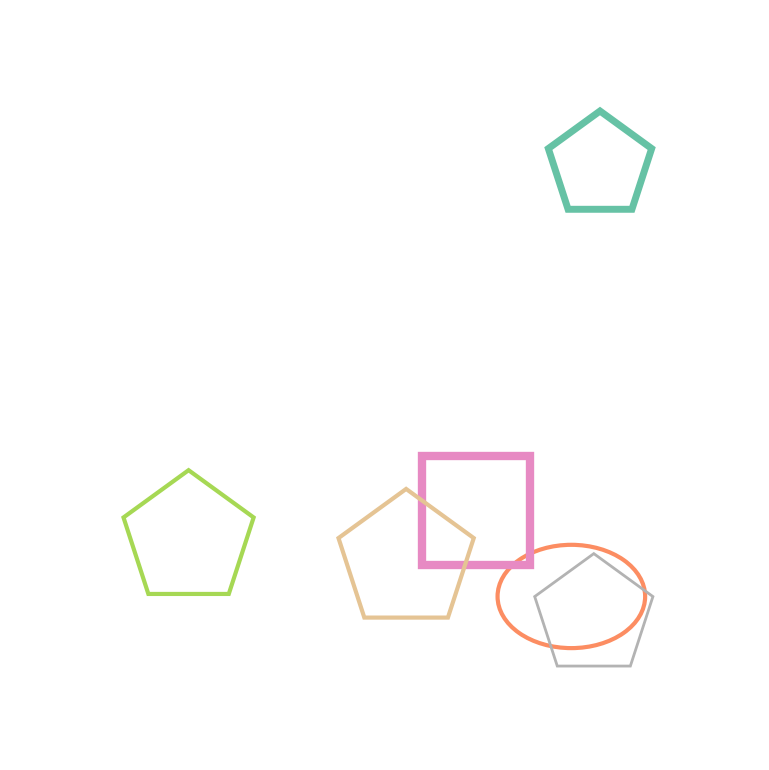[{"shape": "pentagon", "thickness": 2.5, "radius": 0.35, "center": [0.779, 0.785]}, {"shape": "oval", "thickness": 1.5, "radius": 0.48, "center": [0.742, 0.225]}, {"shape": "square", "thickness": 3, "radius": 0.35, "center": [0.618, 0.337]}, {"shape": "pentagon", "thickness": 1.5, "radius": 0.44, "center": [0.245, 0.301]}, {"shape": "pentagon", "thickness": 1.5, "radius": 0.46, "center": [0.527, 0.273]}, {"shape": "pentagon", "thickness": 1, "radius": 0.4, "center": [0.771, 0.2]}]